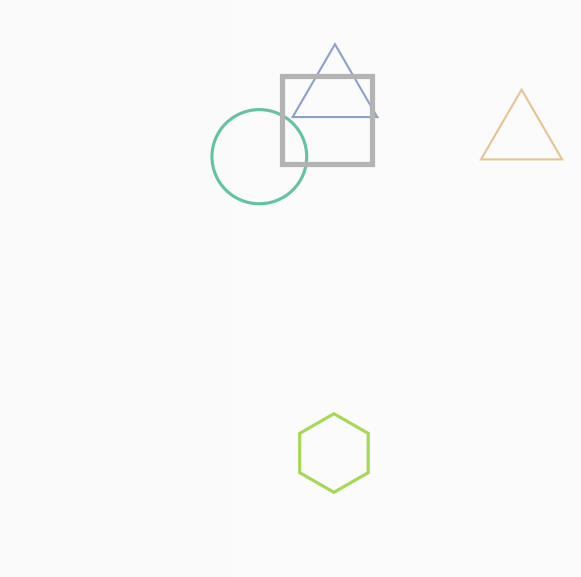[{"shape": "circle", "thickness": 1.5, "radius": 0.41, "center": [0.446, 0.728]}, {"shape": "triangle", "thickness": 1, "radius": 0.42, "center": [0.576, 0.838]}, {"shape": "hexagon", "thickness": 1.5, "radius": 0.34, "center": [0.575, 0.215]}, {"shape": "triangle", "thickness": 1, "radius": 0.4, "center": [0.897, 0.763]}, {"shape": "square", "thickness": 2.5, "radius": 0.38, "center": [0.563, 0.791]}]